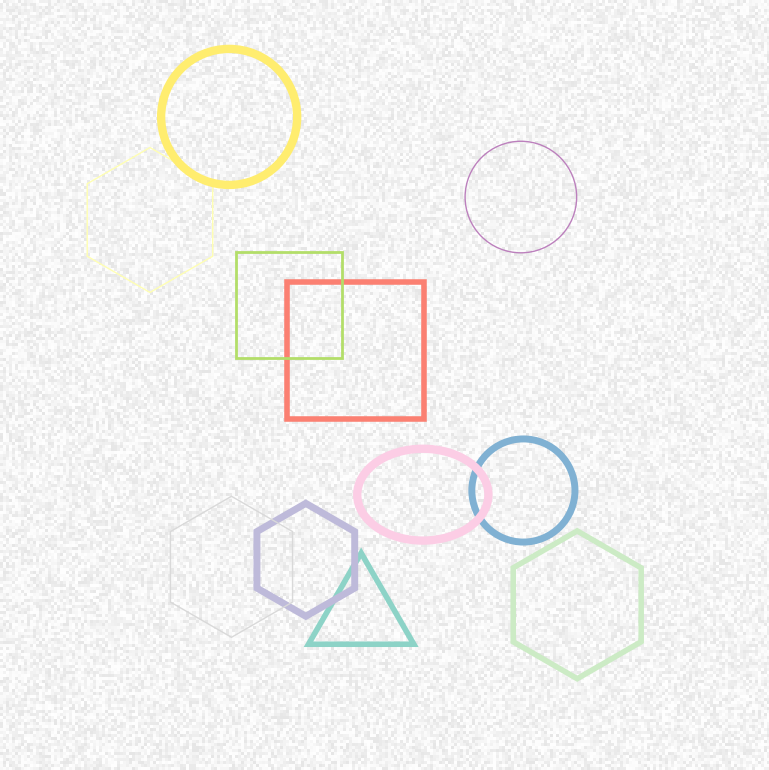[{"shape": "triangle", "thickness": 2, "radius": 0.39, "center": [0.469, 0.203]}, {"shape": "hexagon", "thickness": 0.5, "radius": 0.47, "center": [0.195, 0.714]}, {"shape": "hexagon", "thickness": 2.5, "radius": 0.37, "center": [0.397, 0.273]}, {"shape": "square", "thickness": 2, "radius": 0.45, "center": [0.462, 0.545]}, {"shape": "circle", "thickness": 2.5, "radius": 0.33, "center": [0.68, 0.363]}, {"shape": "square", "thickness": 1, "radius": 0.34, "center": [0.376, 0.604]}, {"shape": "oval", "thickness": 3, "radius": 0.43, "center": [0.549, 0.358]}, {"shape": "hexagon", "thickness": 0.5, "radius": 0.46, "center": [0.301, 0.264]}, {"shape": "circle", "thickness": 0.5, "radius": 0.36, "center": [0.676, 0.744]}, {"shape": "hexagon", "thickness": 2, "radius": 0.48, "center": [0.75, 0.215]}, {"shape": "circle", "thickness": 3, "radius": 0.44, "center": [0.298, 0.848]}]